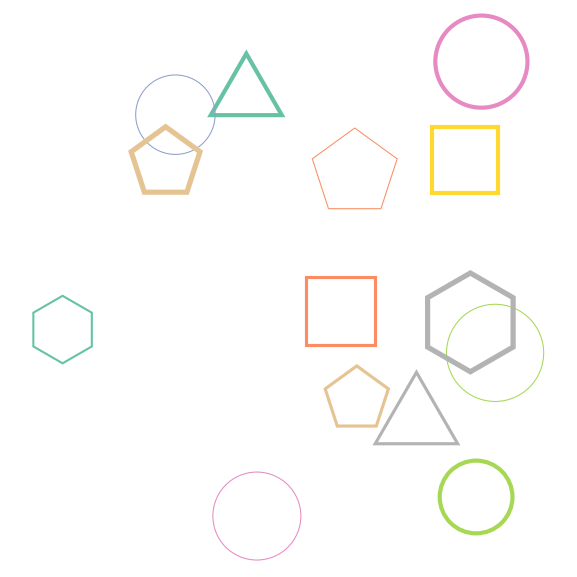[{"shape": "triangle", "thickness": 2, "radius": 0.36, "center": [0.427, 0.835]}, {"shape": "hexagon", "thickness": 1, "radius": 0.29, "center": [0.108, 0.428]}, {"shape": "pentagon", "thickness": 0.5, "radius": 0.39, "center": [0.614, 0.7]}, {"shape": "square", "thickness": 1.5, "radius": 0.29, "center": [0.59, 0.461]}, {"shape": "circle", "thickness": 0.5, "radius": 0.34, "center": [0.304, 0.801]}, {"shape": "circle", "thickness": 2, "radius": 0.4, "center": [0.834, 0.892]}, {"shape": "circle", "thickness": 0.5, "radius": 0.38, "center": [0.445, 0.106]}, {"shape": "circle", "thickness": 0.5, "radius": 0.42, "center": [0.857, 0.388]}, {"shape": "circle", "thickness": 2, "radius": 0.31, "center": [0.824, 0.139]}, {"shape": "square", "thickness": 2, "radius": 0.29, "center": [0.805, 0.722]}, {"shape": "pentagon", "thickness": 1.5, "radius": 0.29, "center": [0.618, 0.308]}, {"shape": "pentagon", "thickness": 2.5, "radius": 0.31, "center": [0.287, 0.717]}, {"shape": "hexagon", "thickness": 2.5, "radius": 0.43, "center": [0.814, 0.441]}, {"shape": "triangle", "thickness": 1.5, "radius": 0.41, "center": [0.721, 0.272]}]